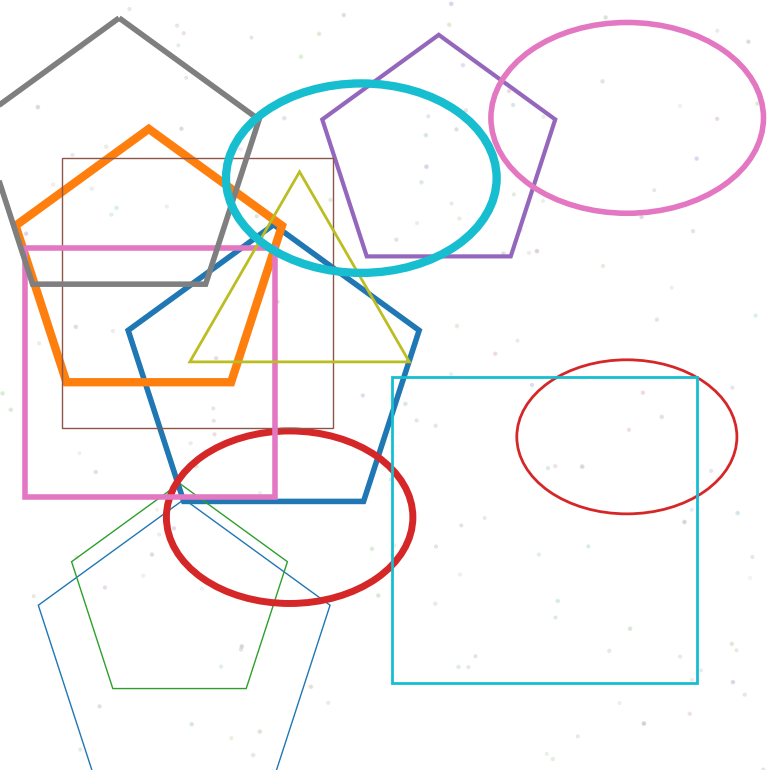[{"shape": "pentagon", "thickness": 2, "radius": 0.99, "center": [0.355, 0.51]}, {"shape": "pentagon", "thickness": 0.5, "radius": 1.0, "center": [0.239, 0.152]}, {"shape": "pentagon", "thickness": 3, "radius": 0.91, "center": [0.193, 0.651]}, {"shape": "pentagon", "thickness": 0.5, "radius": 0.74, "center": [0.233, 0.225]}, {"shape": "oval", "thickness": 2.5, "radius": 0.8, "center": [0.376, 0.328]}, {"shape": "oval", "thickness": 1, "radius": 0.71, "center": [0.814, 0.433]}, {"shape": "pentagon", "thickness": 1.5, "radius": 0.8, "center": [0.57, 0.796]}, {"shape": "square", "thickness": 0.5, "radius": 0.88, "center": [0.256, 0.619]}, {"shape": "oval", "thickness": 2, "radius": 0.88, "center": [0.815, 0.847]}, {"shape": "square", "thickness": 2, "radius": 0.81, "center": [0.195, 0.516]}, {"shape": "pentagon", "thickness": 2, "radius": 0.96, "center": [0.155, 0.786]}, {"shape": "triangle", "thickness": 1, "radius": 0.82, "center": [0.389, 0.612]}, {"shape": "square", "thickness": 1, "radius": 0.99, "center": [0.707, 0.312]}, {"shape": "oval", "thickness": 3, "radius": 0.88, "center": [0.469, 0.769]}]